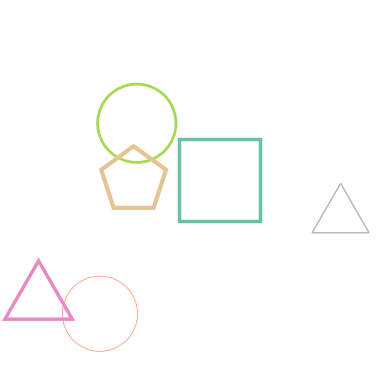[{"shape": "square", "thickness": 2.5, "radius": 0.53, "center": [0.57, 0.533]}, {"shape": "circle", "thickness": 0.5, "radius": 0.49, "center": [0.26, 0.185]}, {"shape": "triangle", "thickness": 2.5, "radius": 0.5, "center": [0.1, 0.221]}, {"shape": "circle", "thickness": 2, "radius": 0.51, "center": [0.355, 0.68]}, {"shape": "pentagon", "thickness": 3, "radius": 0.44, "center": [0.347, 0.532]}, {"shape": "triangle", "thickness": 1, "radius": 0.43, "center": [0.885, 0.438]}]